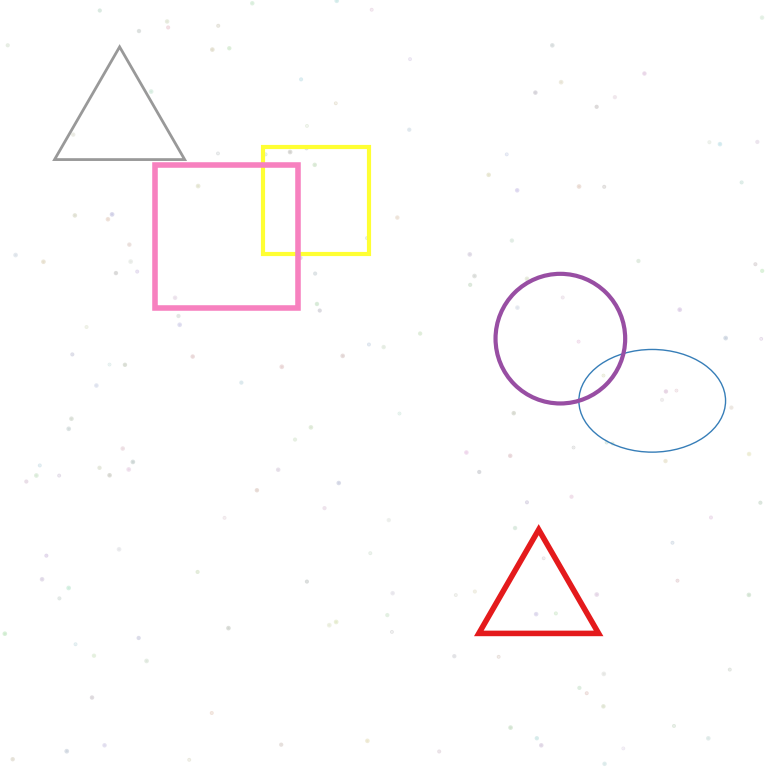[{"shape": "triangle", "thickness": 2, "radius": 0.45, "center": [0.7, 0.222]}, {"shape": "oval", "thickness": 0.5, "radius": 0.48, "center": [0.847, 0.479]}, {"shape": "circle", "thickness": 1.5, "radius": 0.42, "center": [0.728, 0.56]}, {"shape": "square", "thickness": 1.5, "radius": 0.35, "center": [0.411, 0.74]}, {"shape": "square", "thickness": 2, "radius": 0.46, "center": [0.294, 0.693]}, {"shape": "triangle", "thickness": 1, "radius": 0.49, "center": [0.155, 0.842]}]